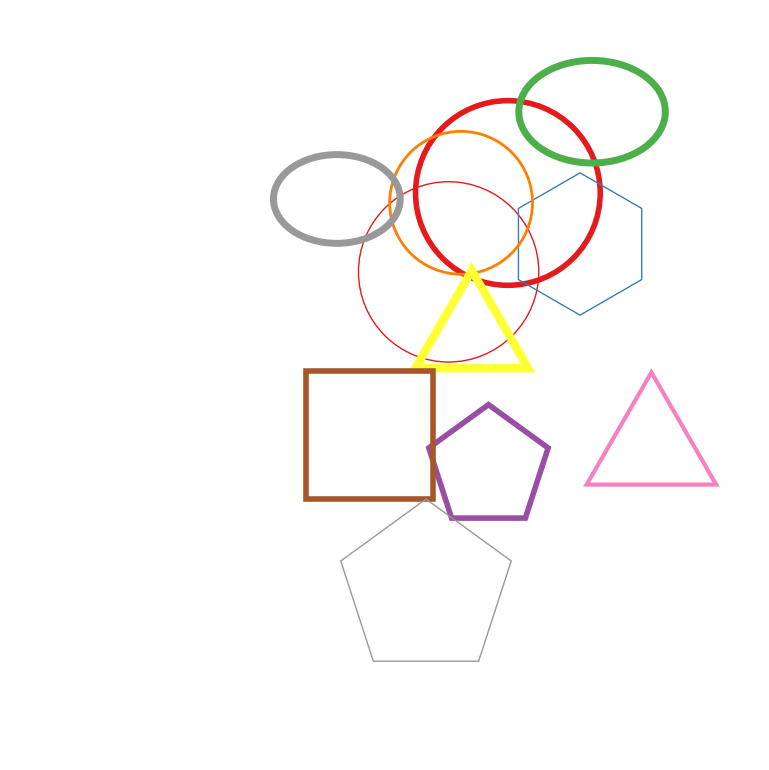[{"shape": "circle", "thickness": 0.5, "radius": 0.59, "center": [0.583, 0.647]}, {"shape": "circle", "thickness": 2, "radius": 0.6, "center": [0.66, 0.749]}, {"shape": "hexagon", "thickness": 0.5, "radius": 0.46, "center": [0.753, 0.683]}, {"shape": "oval", "thickness": 2.5, "radius": 0.48, "center": [0.769, 0.855]}, {"shape": "pentagon", "thickness": 2, "radius": 0.41, "center": [0.634, 0.393]}, {"shape": "circle", "thickness": 1, "radius": 0.46, "center": [0.599, 0.737]}, {"shape": "triangle", "thickness": 3, "radius": 0.42, "center": [0.613, 0.564]}, {"shape": "square", "thickness": 2, "radius": 0.41, "center": [0.48, 0.435]}, {"shape": "triangle", "thickness": 1.5, "radius": 0.49, "center": [0.846, 0.419]}, {"shape": "oval", "thickness": 2.5, "radius": 0.41, "center": [0.437, 0.742]}, {"shape": "pentagon", "thickness": 0.5, "radius": 0.58, "center": [0.553, 0.235]}]